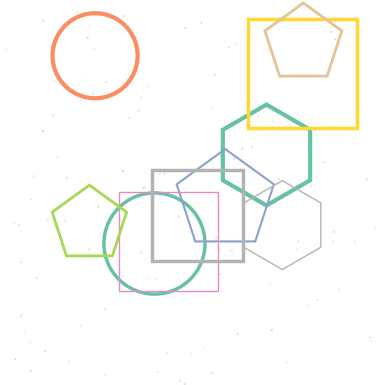[{"shape": "circle", "thickness": 2.5, "radius": 0.66, "center": [0.401, 0.367]}, {"shape": "hexagon", "thickness": 3, "radius": 0.65, "center": [0.692, 0.597]}, {"shape": "circle", "thickness": 3, "radius": 0.55, "center": [0.247, 0.855]}, {"shape": "pentagon", "thickness": 1.5, "radius": 0.66, "center": [0.585, 0.48]}, {"shape": "square", "thickness": 1, "radius": 0.64, "center": [0.438, 0.372]}, {"shape": "pentagon", "thickness": 2, "radius": 0.51, "center": [0.232, 0.418]}, {"shape": "square", "thickness": 2.5, "radius": 0.71, "center": [0.786, 0.81]}, {"shape": "pentagon", "thickness": 2, "radius": 0.52, "center": [0.788, 0.887]}, {"shape": "hexagon", "thickness": 1, "radius": 0.58, "center": [0.733, 0.415]}, {"shape": "square", "thickness": 2.5, "radius": 0.59, "center": [0.513, 0.44]}]